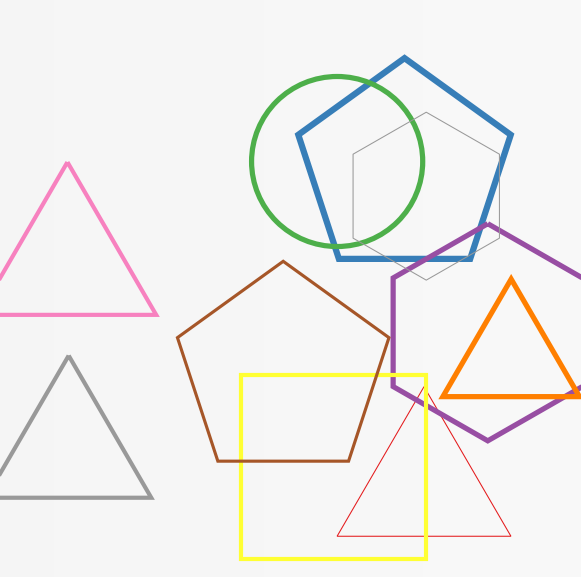[{"shape": "triangle", "thickness": 0.5, "radius": 0.86, "center": [0.729, 0.157]}, {"shape": "pentagon", "thickness": 3, "radius": 0.96, "center": [0.696, 0.706]}, {"shape": "circle", "thickness": 2.5, "radius": 0.74, "center": [0.58, 0.719]}, {"shape": "hexagon", "thickness": 2.5, "radius": 0.94, "center": [0.839, 0.424]}, {"shape": "triangle", "thickness": 2.5, "radius": 0.68, "center": [0.879, 0.38]}, {"shape": "square", "thickness": 2, "radius": 0.8, "center": [0.573, 0.19]}, {"shape": "pentagon", "thickness": 1.5, "radius": 0.96, "center": [0.487, 0.355]}, {"shape": "triangle", "thickness": 2, "radius": 0.88, "center": [0.116, 0.542]}, {"shape": "triangle", "thickness": 2, "radius": 0.82, "center": [0.118, 0.219]}, {"shape": "hexagon", "thickness": 0.5, "radius": 0.73, "center": [0.733, 0.659]}]